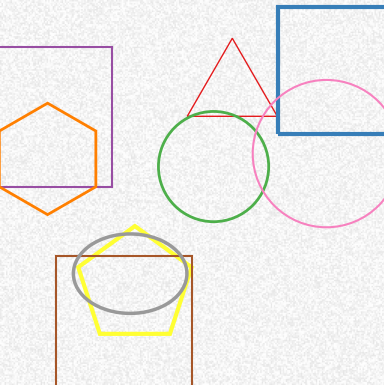[{"shape": "triangle", "thickness": 1, "radius": 0.68, "center": [0.603, 0.765]}, {"shape": "square", "thickness": 3, "radius": 0.82, "center": [0.888, 0.816]}, {"shape": "circle", "thickness": 2, "radius": 0.72, "center": [0.555, 0.567]}, {"shape": "square", "thickness": 1.5, "radius": 0.91, "center": [0.108, 0.696]}, {"shape": "hexagon", "thickness": 2, "radius": 0.72, "center": [0.124, 0.587]}, {"shape": "pentagon", "thickness": 3, "radius": 0.77, "center": [0.35, 0.258]}, {"shape": "square", "thickness": 1.5, "radius": 0.88, "center": [0.322, 0.159]}, {"shape": "circle", "thickness": 1.5, "radius": 0.96, "center": [0.848, 0.601]}, {"shape": "oval", "thickness": 2.5, "radius": 0.74, "center": [0.338, 0.289]}]